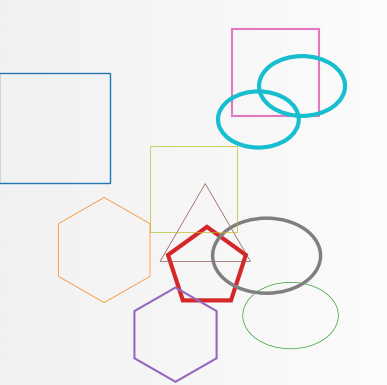[{"shape": "square", "thickness": 1, "radius": 0.71, "center": [0.141, 0.667]}, {"shape": "hexagon", "thickness": 0.5, "radius": 0.68, "center": [0.269, 0.351]}, {"shape": "oval", "thickness": 0.5, "radius": 0.62, "center": [0.75, 0.18]}, {"shape": "pentagon", "thickness": 3, "radius": 0.53, "center": [0.534, 0.305]}, {"shape": "hexagon", "thickness": 1.5, "radius": 0.61, "center": [0.453, 0.131]}, {"shape": "triangle", "thickness": 0.5, "radius": 0.67, "center": [0.53, 0.388]}, {"shape": "square", "thickness": 1.5, "radius": 0.56, "center": [0.711, 0.811]}, {"shape": "oval", "thickness": 2.5, "radius": 0.7, "center": [0.688, 0.336]}, {"shape": "square", "thickness": 0.5, "radius": 0.56, "center": [0.499, 0.508]}, {"shape": "oval", "thickness": 3, "radius": 0.55, "center": [0.78, 0.777]}, {"shape": "oval", "thickness": 3, "radius": 0.52, "center": [0.667, 0.69]}]